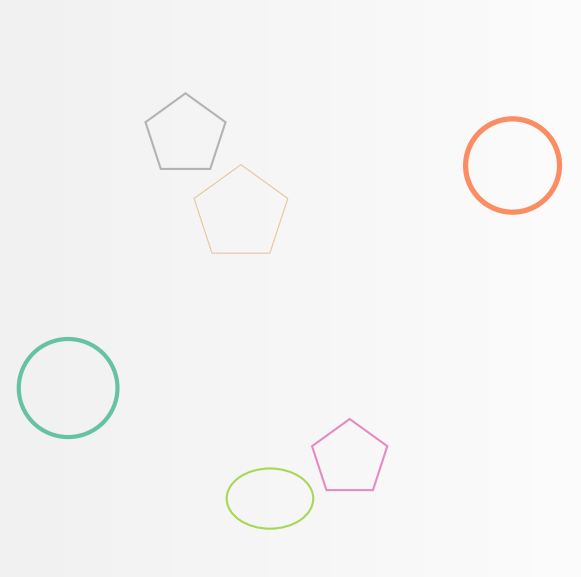[{"shape": "circle", "thickness": 2, "radius": 0.42, "center": [0.117, 0.327]}, {"shape": "circle", "thickness": 2.5, "radius": 0.4, "center": [0.882, 0.713]}, {"shape": "pentagon", "thickness": 1, "radius": 0.34, "center": [0.602, 0.206]}, {"shape": "oval", "thickness": 1, "radius": 0.37, "center": [0.464, 0.136]}, {"shape": "pentagon", "thickness": 0.5, "radius": 0.42, "center": [0.415, 0.629]}, {"shape": "pentagon", "thickness": 1, "radius": 0.36, "center": [0.319, 0.765]}]